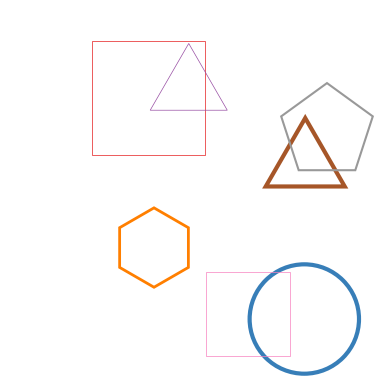[{"shape": "square", "thickness": 0.5, "radius": 0.74, "center": [0.385, 0.745]}, {"shape": "circle", "thickness": 3, "radius": 0.71, "center": [0.79, 0.171]}, {"shape": "triangle", "thickness": 0.5, "radius": 0.58, "center": [0.49, 0.772]}, {"shape": "hexagon", "thickness": 2, "radius": 0.52, "center": [0.4, 0.357]}, {"shape": "triangle", "thickness": 3, "radius": 0.59, "center": [0.793, 0.575]}, {"shape": "square", "thickness": 0.5, "radius": 0.55, "center": [0.644, 0.184]}, {"shape": "pentagon", "thickness": 1.5, "radius": 0.63, "center": [0.849, 0.659]}]